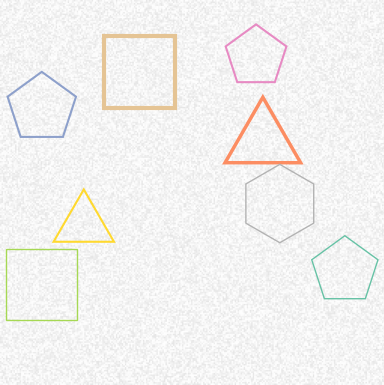[{"shape": "pentagon", "thickness": 1, "radius": 0.45, "center": [0.896, 0.297]}, {"shape": "triangle", "thickness": 2.5, "radius": 0.57, "center": [0.683, 0.634]}, {"shape": "pentagon", "thickness": 1.5, "radius": 0.47, "center": [0.109, 0.72]}, {"shape": "pentagon", "thickness": 1.5, "radius": 0.41, "center": [0.665, 0.854]}, {"shape": "square", "thickness": 1, "radius": 0.46, "center": [0.108, 0.262]}, {"shape": "triangle", "thickness": 1.5, "radius": 0.45, "center": [0.218, 0.417]}, {"shape": "square", "thickness": 3, "radius": 0.47, "center": [0.362, 0.813]}, {"shape": "hexagon", "thickness": 1, "radius": 0.51, "center": [0.727, 0.471]}]